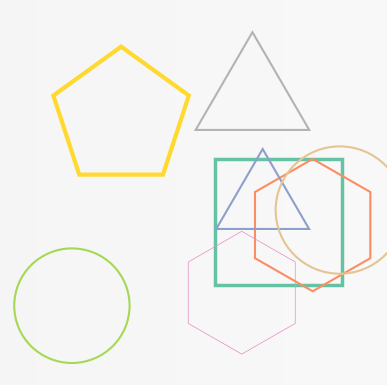[{"shape": "square", "thickness": 2.5, "radius": 0.82, "center": [0.718, 0.423]}, {"shape": "hexagon", "thickness": 1.5, "radius": 0.86, "center": [0.807, 0.415]}, {"shape": "triangle", "thickness": 1.5, "radius": 0.69, "center": [0.678, 0.475]}, {"shape": "hexagon", "thickness": 0.5, "radius": 0.8, "center": [0.624, 0.24]}, {"shape": "circle", "thickness": 1.5, "radius": 0.74, "center": [0.186, 0.206]}, {"shape": "pentagon", "thickness": 3, "radius": 0.92, "center": [0.313, 0.695]}, {"shape": "circle", "thickness": 1.5, "radius": 0.83, "center": [0.877, 0.454]}, {"shape": "triangle", "thickness": 1.5, "radius": 0.85, "center": [0.651, 0.747]}]